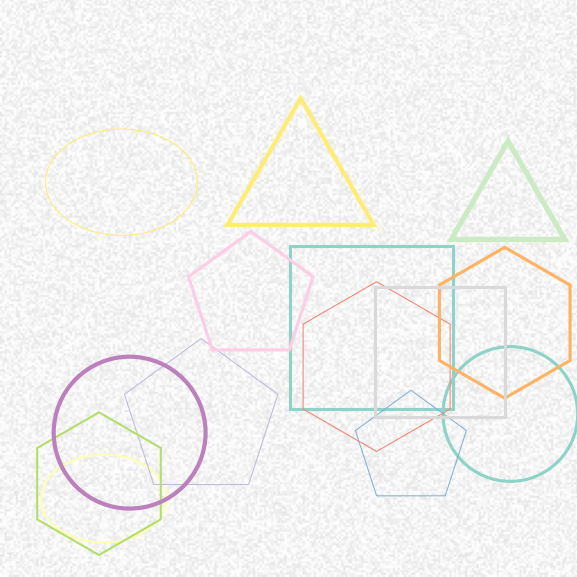[{"shape": "square", "thickness": 1.5, "radius": 0.71, "center": [0.644, 0.433]}, {"shape": "circle", "thickness": 1.5, "radius": 0.58, "center": [0.884, 0.282]}, {"shape": "oval", "thickness": 1, "radius": 0.54, "center": [0.18, 0.136]}, {"shape": "pentagon", "thickness": 0.5, "radius": 0.7, "center": [0.348, 0.273]}, {"shape": "hexagon", "thickness": 0.5, "radius": 0.73, "center": [0.652, 0.364]}, {"shape": "pentagon", "thickness": 0.5, "radius": 0.51, "center": [0.712, 0.222]}, {"shape": "hexagon", "thickness": 1.5, "radius": 0.65, "center": [0.874, 0.44]}, {"shape": "hexagon", "thickness": 1, "radius": 0.62, "center": [0.171, 0.162]}, {"shape": "pentagon", "thickness": 1.5, "radius": 0.57, "center": [0.434, 0.485]}, {"shape": "square", "thickness": 1.5, "radius": 0.56, "center": [0.762, 0.39]}, {"shape": "circle", "thickness": 2, "radius": 0.66, "center": [0.224, 0.25]}, {"shape": "triangle", "thickness": 2.5, "radius": 0.57, "center": [0.88, 0.641]}, {"shape": "triangle", "thickness": 2, "radius": 0.73, "center": [0.521, 0.683]}, {"shape": "oval", "thickness": 0.5, "radius": 0.66, "center": [0.21, 0.684]}]